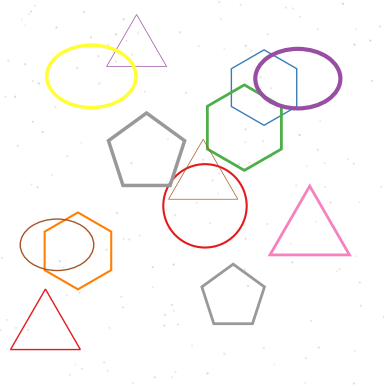[{"shape": "triangle", "thickness": 1, "radius": 0.52, "center": [0.118, 0.144]}, {"shape": "circle", "thickness": 1.5, "radius": 0.54, "center": [0.532, 0.465]}, {"shape": "hexagon", "thickness": 1, "radius": 0.49, "center": [0.686, 0.773]}, {"shape": "hexagon", "thickness": 2, "radius": 0.56, "center": [0.635, 0.668]}, {"shape": "triangle", "thickness": 0.5, "radius": 0.45, "center": [0.355, 0.872]}, {"shape": "oval", "thickness": 3, "radius": 0.55, "center": [0.774, 0.796]}, {"shape": "hexagon", "thickness": 1.5, "radius": 0.5, "center": [0.202, 0.348]}, {"shape": "oval", "thickness": 2.5, "radius": 0.58, "center": [0.237, 0.802]}, {"shape": "triangle", "thickness": 0.5, "radius": 0.52, "center": [0.528, 0.534]}, {"shape": "oval", "thickness": 1, "radius": 0.48, "center": [0.148, 0.364]}, {"shape": "triangle", "thickness": 2, "radius": 0.6, "center": [0.805, 0.398]}, {"shape": "pentagon", "thickness": 2.5, "radius": 0.52, "center": [0.381, 0.602]}, {"shape": "pentagon", "thickness": 2, "radius": 0.43, "center": [0.606, 0.228]}]